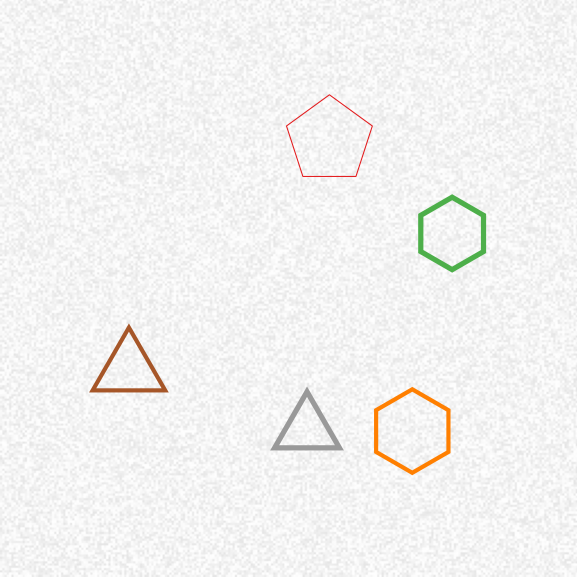[{"shape": "pentagon", "thickness": 0.5, "radius": 0.39, "center": [0.57, 0.757]}, {"shape": "hexagon", "thickness": 2.5, "radius": 0.31, "center": [0.783, 0.595]}, {"shape": "hexagon", "thickness": 2, "radius": 0.36, "center": [0.714, 0.253]}, {"shape": "triangle", "thickness": 2, "radius": 0.36, "center": [0.223, 0.359]}, {"shape": "triangle", "thickness": 2.5, "radius": 0.32, "center": [0.532, 0.256]}]